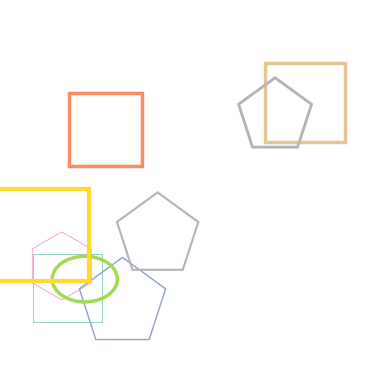[{"shape": "square", "thickness": 0.5, "radius": 0.44, "center": [0.175, 0.252]}, {"shape": "square", "thickness": 2.5, "radius": 0.47, "center": [0.273, 0.664]}, {"shape": "pentagon", "thickness": 1, "radius": 0.59, "center": [0.318, 0.213]}, {"shape": "hexagon", "thickness": 0.5, "radius": 0.44, "center": [0.16, 0.309]}, {"shape": "oval", "thickness": 2.5, "radius": 0.42, "center": [0.22, 0.275]}, {"shape": "square", "thickness": 3, "radius": 0.6, "center": [0.11, 0.39]}, {"shape": "square", "thickness": 2.5, "radius": 0.52, "center": [0.793, 0.734]}, {"shape": "pentagon", "thickness": 1.5, "radius": 0.56, "center": [0.409, 0.389]}, {"shape": "pentagon", "thickness": 2, "radius": 0.5, "center": [0.714, 0.698]}]